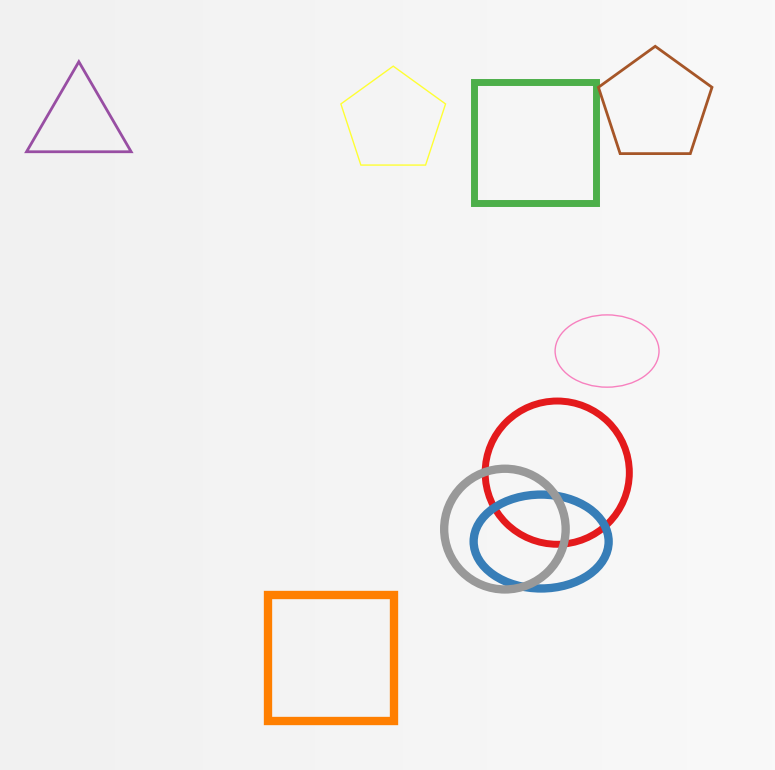[{"shape": "circle", "thickness": 2.5, "radius": 0.47, "center": [0.719, 0.386]}, {"shape": "oval", "thickness": 3, "radius": 0.44, "center": [0.698, 0.297]}, {"shape": "square", "thickness": 2.5, "radius": 0.39, "center": [0.691, 0.815]}, {"shape": "triangle", "thickness": 1, "radius": 0.39, "center": [0.102, 0.842]}, {"shape": "square", "thickness": 3, "radius": 0.41, "center": [0.428, 0.145]}, {"shape": "pentagon", "thickness": 0.5, "radius": 0.36, "center": [0.507, 0.843]}, {"shape": "pentagon", "thickness": 1, "radius": 0.39, "center": [0.845, 0.863]}, {"shape": "oval", "thickness": 0.5, "radius": 0.34, "center": [0.783, 0.544]}, {"shape": "circle", "thickness": 3, "radius": 0.39, "center": [0.652, 0.313]}]